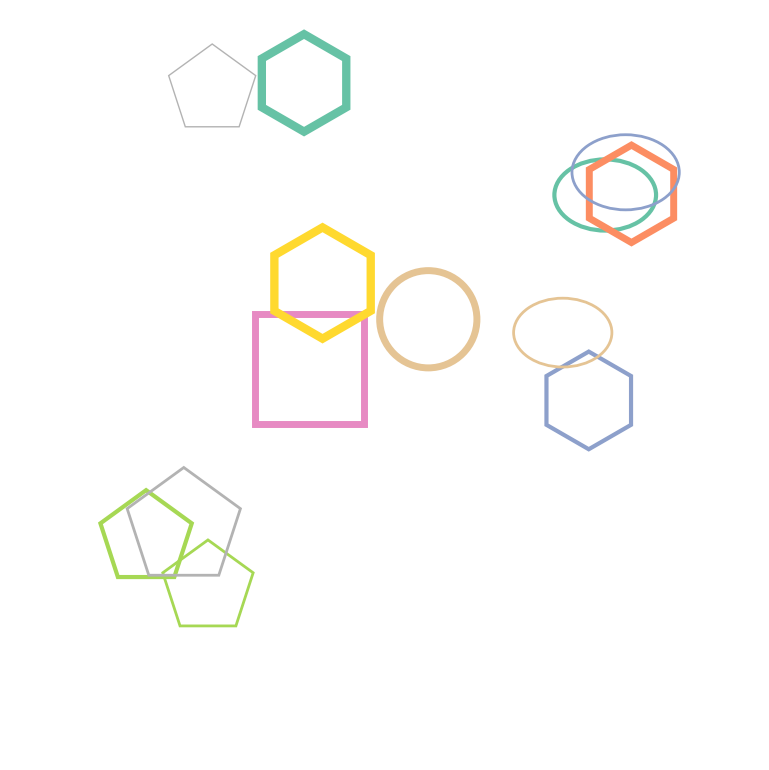[{"shape": "hexagon", "thickness": 3, "radius": 0.32, "center": [0.395, 0.892]}, {"shape": "oval", "thickness": 1.5, "radius": 0.33, "center": [0.786, 0.747]}, {"shape": "hexagon", "thickness": 2.5, "radius": 0.32, "center": [0.82, 0.748]}, {"shape": "oval", "thickness": 1, "radius": 0.35, "center": [0.813, 0.776]}, {"shape": "hexagon", "thickness": 1.5, "radius": 0.32, "center": [0.765, 0.48]}, {"shape": "square", "thickness": 2.5, "radius": 0.36, "center": [0.402, 0.521]}, {"shape": "pentagon", "thickness": 1.5, "radius": 0.31, "center": [0.19, 0.301]}, {"shape": "pentagon", "thickness": 1, "radius": 0.31, "center": [0.27, 0.237]}, {"shape": "hexagon", "thickness": 3, "radius": 0.36, "center": [0.419, 0.632]}, {"shape": "oval", "thickness": 1, "radius": 0.32, "center": [0.731, 0.568]}, {"shape": "circle", "thickness": 2.5, "radius": 0.32, "center": [0.556, 0.585]}, {"shape": "pentagon", "thickness": 0.5, "radius": 0.3, "center": [0.276, 0.883]}, {"shape": "pentagon", "thickness": 1, "radius": 0.39, "center": [0.239, 0.316]}]